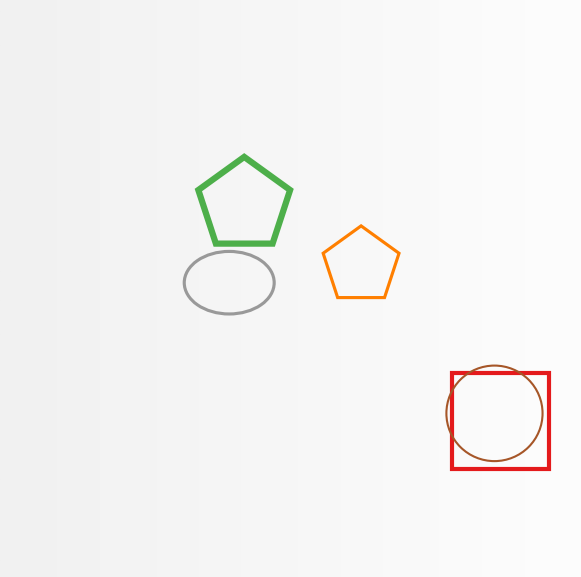[{"shape": "square", "thickness": 2, "radius": 0.42, "center": [0.862, 0.271]}, {"shape": "pentagon", "thickness": 3, "radius": 0.41, "center": [0.42, 0.644]}, {"shape": "pentagon", "thickness": 1.5, "radius": 0.34, "center": [0.621, 0.539]}, {"shape": "circle", "thickness": 1, "radius": 0.41, "center": [0.851, 0.283]}, {"shape": "oval", "thickness": 1.5, "radius": 0.39, "center": [0.394, 0.51]}]